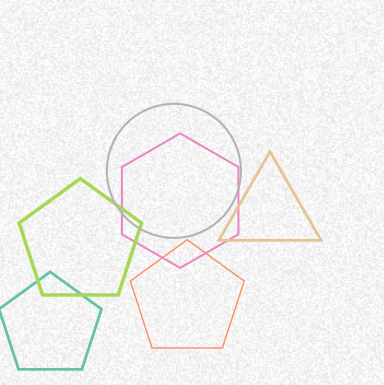[{"shape": "pentagon", "thickness": 2, "radius": 0.7, "center": [0.131, 0.154]}, {"shape": "pentagon", "thickness": 1, "radius": 0.78, "center": [0.486, 0.222]}, {"shape": "hexagon", "thickness": 1.5, "radius": 0.87, "center": [0.468, 0.479]}, {"shape": "pentagon", "thickness": 2.5, "radius": 0.84, "center": [0.209, 0.369]}, {"shape": "triangle", "thickness": 2, "radius": 0.77, "center": [0.701, 0.452]}, {"shape": "circle", "thickness": 1.5, "radius": 0.87, "center": [0.452, 0.556]}]